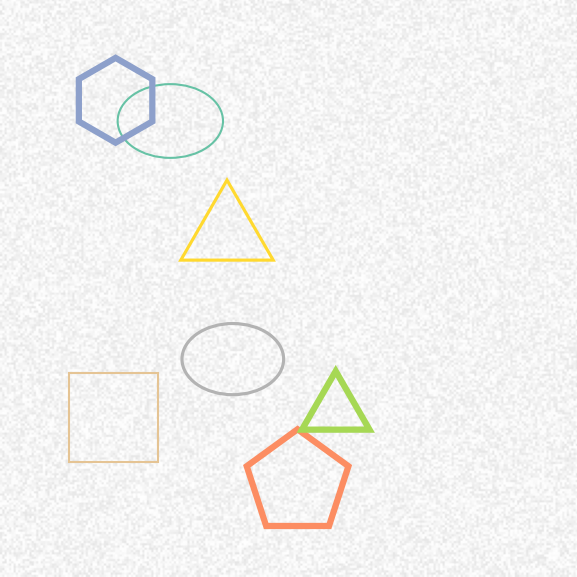[{"shape": "oval", "thickness": 1, "radius": 0.46, "center": [0.295, 0.79]}, {"shape": "pentagon", "thickness": 3, "radius": 0.46, "center": [0.515, 0.163]}, {"shape": "hexagon", "thickness": 3, "radius": 0.37, "center": [0.2, 0.825]}, {"shape": "triangle", "thickness": 3, "radius": 0.34, "center": [0.581, 0.289]}, {"shape": "triangle", "thickness": 1.5, "radius": 0.46, "center": [0.393, 0.595]}, {"shape": "square", "thickness": 1, "radius": 0.38, "center": [0.196, 0.276]}, {"shape": "oval", "thickness": 1.5, "radius": 0.44, "center": [0.403, 0.377]}]